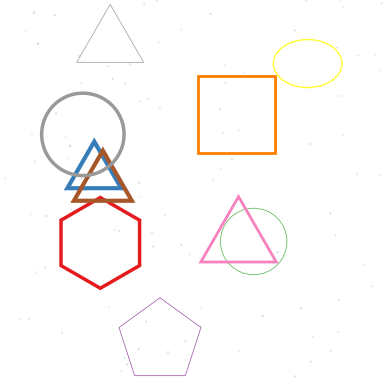[{"shape": "hexagon", "thickness": 2.5, "radius": 0.59, "center": [0.261, 0.369]}, {"shape": "triangle", "thickness": 3, "radius": 0.4, "center": [0.245, 0.552]}, {"shape": "circle", "thickness": 0.5, "radius": 0.43, "center": [0.659, 0.373]}, {"shape": "pentagon", "thickness": 0.5, "radius": 0.56, "center": [0.416, 0.115]}, {"shape": "square", "thickness": 2, "radius": 0.5, "center": [0.615, 0.703]}, {"shape": "oval", "thickness": 1, "radius": 0.45, "center": [0.799, 0.835]}, {"shape": "triangle", "thickness": 3, "radius": 0.43, "center": [0.267, 0.522]}, {"shape": "triangle", "thickness": 2, "radius": 0.57, "center": [0.62, 0.376]}, {"shape": "triangle", "thickness": 0.5, "radius": 0.5, "center": [0.286, 0.888]}, {"shape": "circle", "thickness": 2.5, "radius": 0.53, "center": [0.215, 0.651]}]